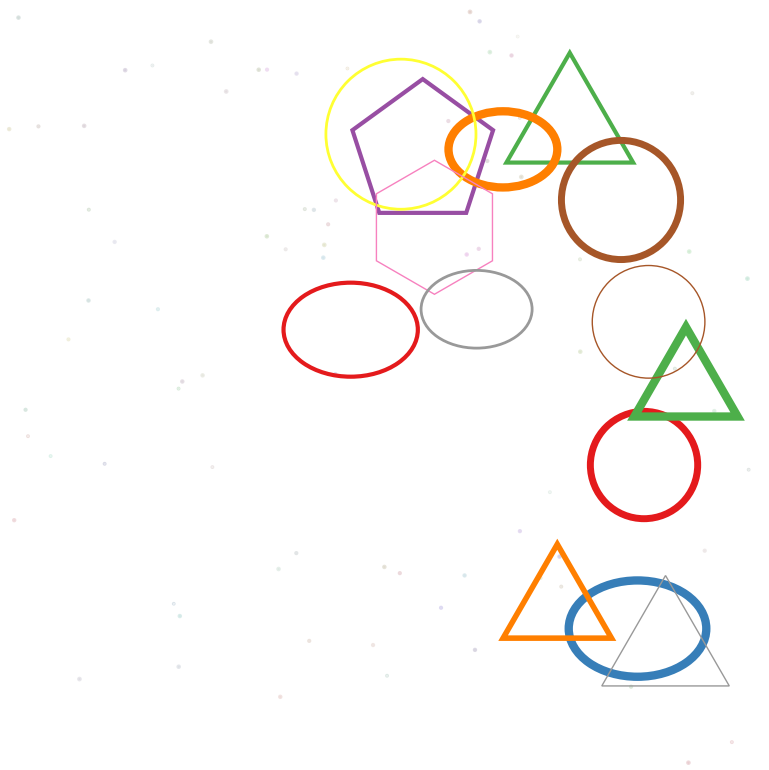[{"shape": "oval", "thickness": 1.5, "radius": 0.44, "center": [0.455, 0.572]}, {"shape": "circle", "thickness": 2.5, "radius": 0.35, "center": [0.836, 0.396]}, {"shape": "oval", "thickness": 3, "radius": 0.45, "center": [0.828, 0.184]}, {"shape": "triangle", "thickness": 1.5, "radius": 0.48, "center": [0.74, 0.836]}, {"shape": "triangle", "thickness": 3, "radius": 0.39, "center": [0.891, 0.498]}, {"shape": "pentagon", "thickness": 1.5, "radius": 0.48, "center": [0.549, 0.801]}, {"shape": "triangle", "thickness": 2, "radius": 0.41, "center": [0.724, 0.212]}, {"shape": "oval", "thickness": 3, "radius": 0.35, "center": [0.653, 0.806]}, {"shape": "circle", "thickness": 1, "radius": 0.49, "center": [0.521, 0.826]}, {"shape": "circle", "thickness": 2.5, "radius": 0.39, "center": [0.807, 0.74]}, {"shape": "circle", "thickness": 0.5, "radius": 0.37, "center": [0.842, 0.582]}, {"shape": "hexagon", "thickness": 0.5, "radius": 0.44, "center": [0.564, 0.705]}, {"shape": "triangle", "thickness": 0.5, "radius": 0.48, "center": [0.864, 0.157]}, {"shape": "oval", "thickness": 1, "radius": 0.36, "center": [0.619, 0.598]}]